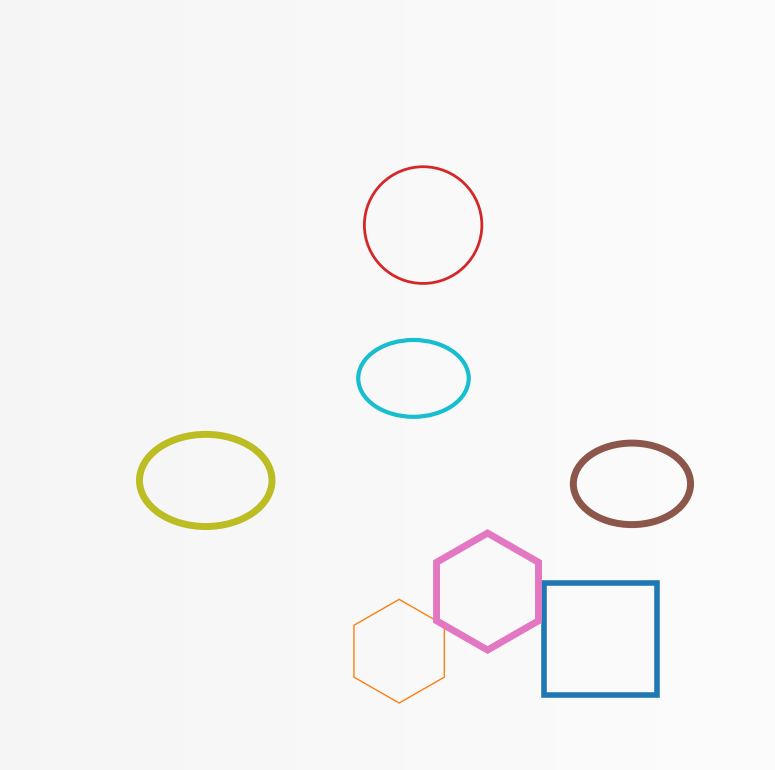[{"shape": "square", "thickness": 2, "radius": 0.36, "center": [0.775, 0.17]}, {"shape": "hexagon", "thickness": 0.5, "radius": 0.34, "center": [0.515, 0.154]}, {"shape": "circle", "thickness": 1, "radius": 0.38, "center": [0.546, 0.708]}, {"shape": "oval", "thickness": 2.5, "radius": 0.38, "center": [0.815, 0.372]}, {"shape": "hexagon", "thickness": 2.5, "radius": 0.38, "center": [0.629, 0.232]}, {"shape": "oval", "thickness": 2.5, "radius": 0.43, "center": [0.265, 0.376]}, {"shape": "oval", "thickness": 1.5, "radius": 0.36, "center": [0.534, 0.509]}]